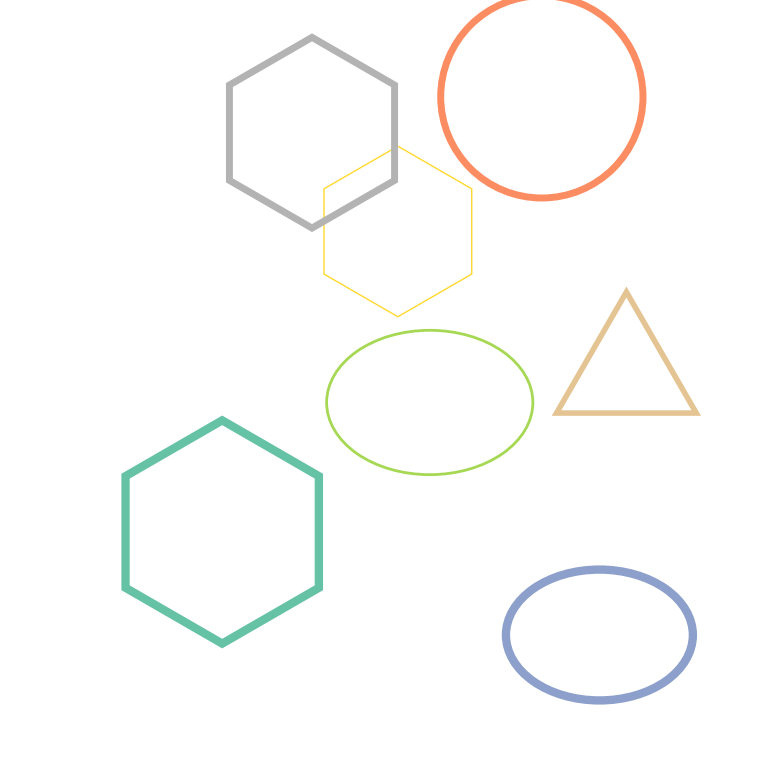[{"shape": "hexagon", "thickness": 3, "radius": 0.72, "center": [0.289, 0.309]}, {"shape": "circle", "thickness": 2.5, "radius": 0.66, "center": [0.704, 0.874]}, {"shape": "oval", "thickness": 3, "radius": 0.61, "center": [0.778, 0.175]}, {"shape": "oval", "thickness": 1, "radius": 0.67, "center": [0.558, 0.477]}, {"shape": "hexagon", "thickness": 0.5, "radius": 0.55, "center": [0.517, 0.699]}, {"shape": "triangle", "thickness": 2, "radius": 0.52, "center": [0.814, 0.516]}, {"shape": "hexagon", "thickness": 2.5, "radius": 0.62, "center": [0.405, 0.828]}]